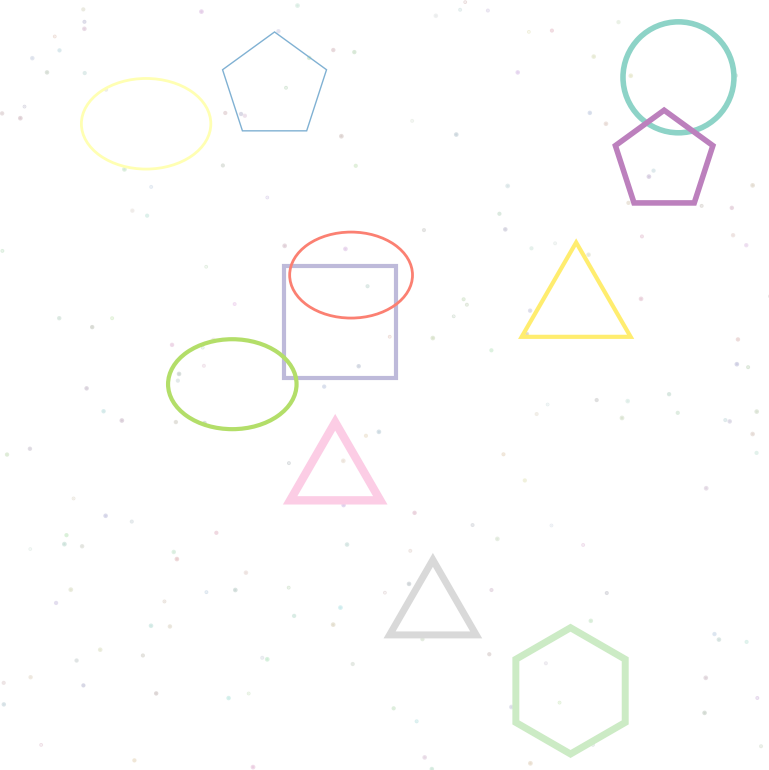[{"shape": "circle", "thickness": 2, "radius": 0.36, "center": [0.881, 0.9]}, {"shape": "oval", "thickness": 1, "radius": 0.42, "center": [0.19, 0.839]}, {"shape": "square", "thickness": 1.5, "radius": 0.36, "center": [0.442, 0.582]}, {"shape": "oval", "thickness": 1, "radius": 0.4, "center": [0.456, 0.643]}, {"shape": "pentagon", "thickness": 0.5, "radius": 0.35, "center": [0.357, 0.888]}, {"shape": "oval", "thickness": 1.5, "radius": 0.42, "center": [0.302, 0.501]}, {"shape": "triangle", "thickness": 3, "radius": 0.34, "center": [0.435, 0.384]}, {"shape": "triangle", "thickness": 2.5, "radius": 0.32, "center": [0.562, 0.208]}, {"shape": "pentagon", "thickness": 2, "radius": 0.33, "center": [0.863, 0.79]}, {"shape": "hexagon", "thickness": 2.5, "radius": 0.41, "center": [0.741, 0.103]}, {"shape": "triangle", "thickness": 1.5, "radius": 0.41, "center": [0.748, 0.603]}]